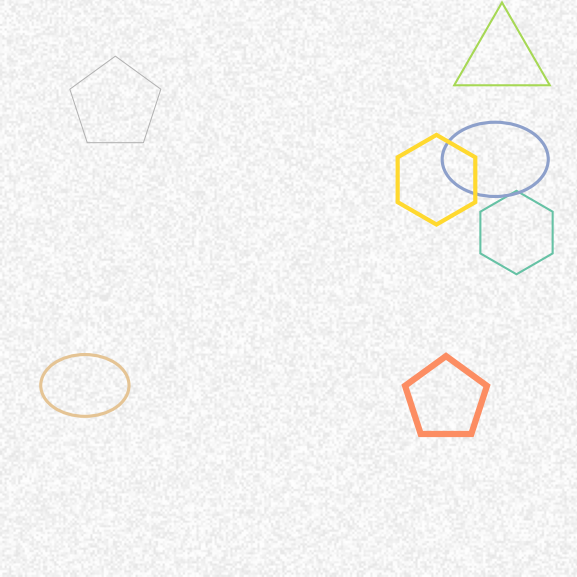[{"shape": "hexagon", "thickness": 1, "radius": 0.36, "center": [0.894, 0.596]}, {"shape": "pentagon", "thickness": 3, "radius": 0.37, "center": [0.772, 0.308]}, {"shape": "oval", "thickness": 1.5, "radius": 0.46, "center": [0.858, 0.723]}, {"shape": "triangle", "thickness": 1, "radius": 0.48, "center": [0.869, 0.899]}, {"shape": "hexagon", "thickness": 2, "radius": 0.39, "center": [0.756, 0.688]}, {"shape": "oval", "thickness": 1.5, "radius": 0.38, "center": [0.147, 0.332]}, {"shape": "pentagon", "thickness": 0.5, "radius": 0.41, "center": [0.2, 0.819]}]